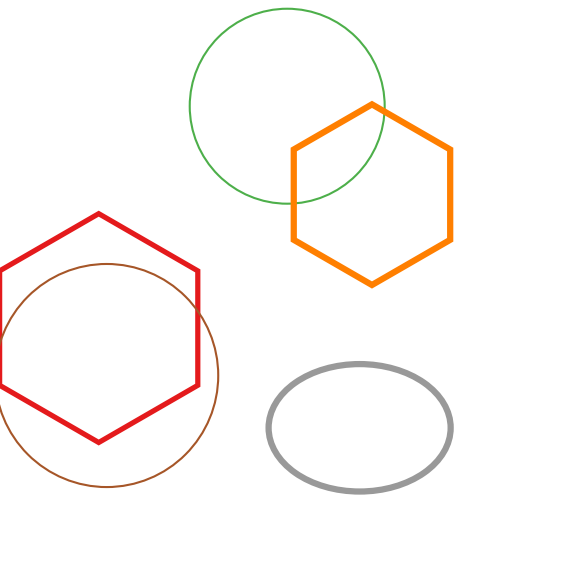[{"shape": "hexagon", "thickness": 2.5, "radius": 0.99, "center": [0.171, 0.431]}, {"shape": "circle", "thickness": 1, "radius": 0.84, "center": [0.497, 0.815]}, {"shape": "hexagon", "thickness": 3, "radius": 0.78, "center": [0.644, 0.662]}, {"shape": "circle", "thickness": 1, "radius": 0.97, "center": [0.185, 0.349]}, {"shape": "oval", "thickness": 3, "radius": 0.79, "center": [0.623, 0.258]}]